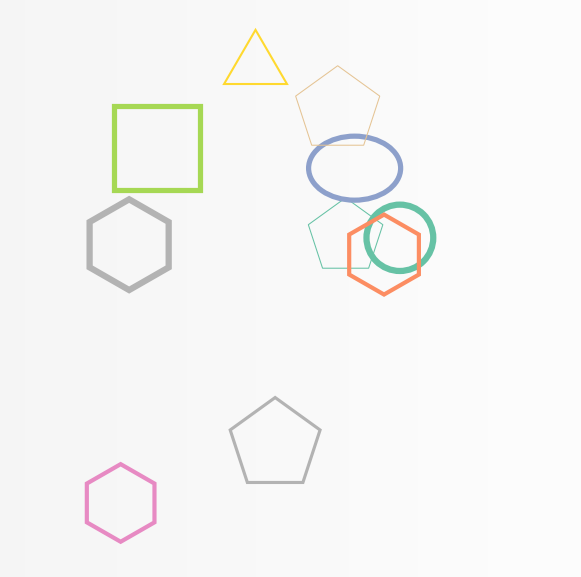[{"shape": "pentagon", "thickness": 0.5, "radius": 0.34, "center": [0.595, 0.589]}, {"shape": "circle", "thickness": 3, "radius": 0.29, "center": [0.688, 0.587]}, {"shape": "hexagon", "thickness": 2, "radius": 0.35, "center": [0.661, 0.558]}, {"shape": "oval", "thickness": 2.5, "radius": 0.4, "center": [0.61, 0.708]}, {"shape": "hexagon", "thickness": 2, "radius": 0.34, "center": [0.208, 0.128]}, {"shape": "square", "thickness": 2.5, "radius": 0.37, "center": [0.27, 0.743]}, {"shape": "triangle", "thickness": 1, "radius": 0.31, "center": [0.44, 0.885]}, {"shape": "pentagon", "thickness": 0.5, "radius": 0.38, "center": [0.581, 0.809]}, {"shape": "pentagon", "thickness": 1.5, "radius": 0.41, "center": [0.473, 0.229]}, {"shape": "hexagon", "thickness": 3, "radius": 0.39, "center": [0.222, 0.575]}]